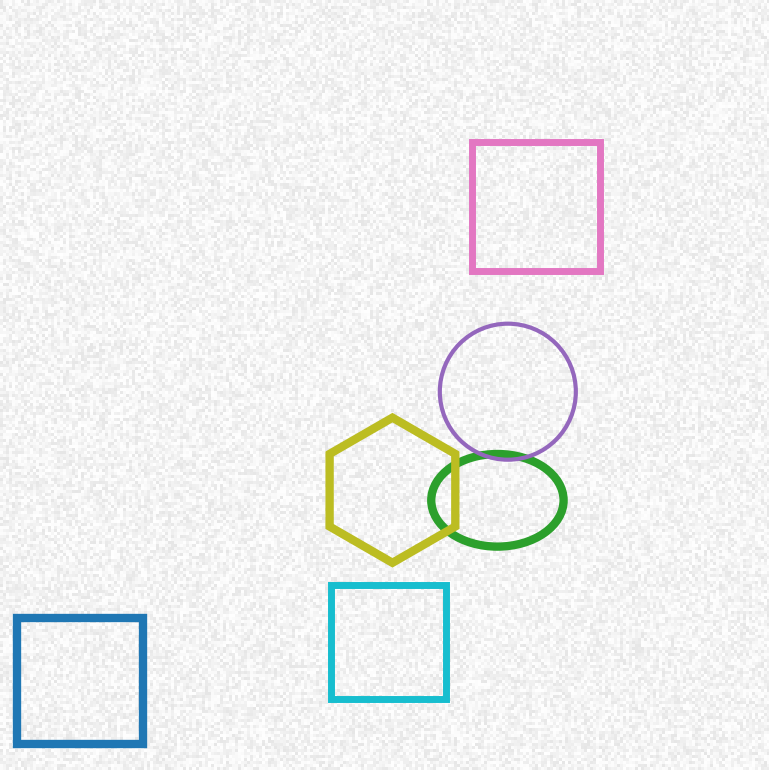[{"shape": "square", "thickness": 3, "radius": 0.41, "center": [0.104, 0.116]}, {"shape": "oval", "thickness": 3, "radius": 0.43, "center": [0.646, 0.35]}, {"shape": "circle", "thickness": 1.5, "radius": 0.44, "center": [0.66, 0.491]}, {"shape": "square", "thickness": 2.5, "radius": 0.42, "center": [0.696, 0.732]}, {"shape": "hexagon", "thickness": 3, "radius": 0.47, "center": [0.51, 0.363]}, {"shape": "square", "thickness": 2.5, "radius": 0.37, "center": [0.504, 0.167]}]